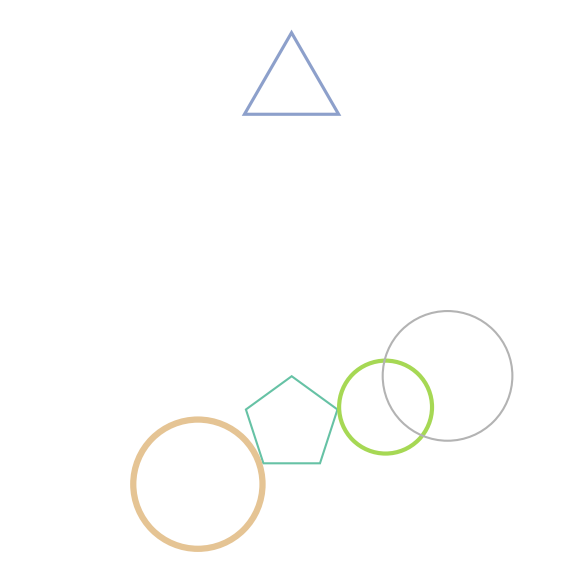[{"shape": "pentagon", "thickness": 1, "radius": 0.42, "center": [0.505, 0.264]}, {"shape": "triangle", "thickness": 1.5, "radius": 0.47, "center": [0.505, 0.848]}, {"shape": "circle", "thickness": 2, "radius": 0.4, "center": [0.668, 0.294]}, {"shape": "circle", "thickness": 3, "radius": 0.56, "center": [0.343, 0.161]}, {"shape": "circle", "thickness": 1, "radius": 0.56, "center": [0.775, 0.348]}]